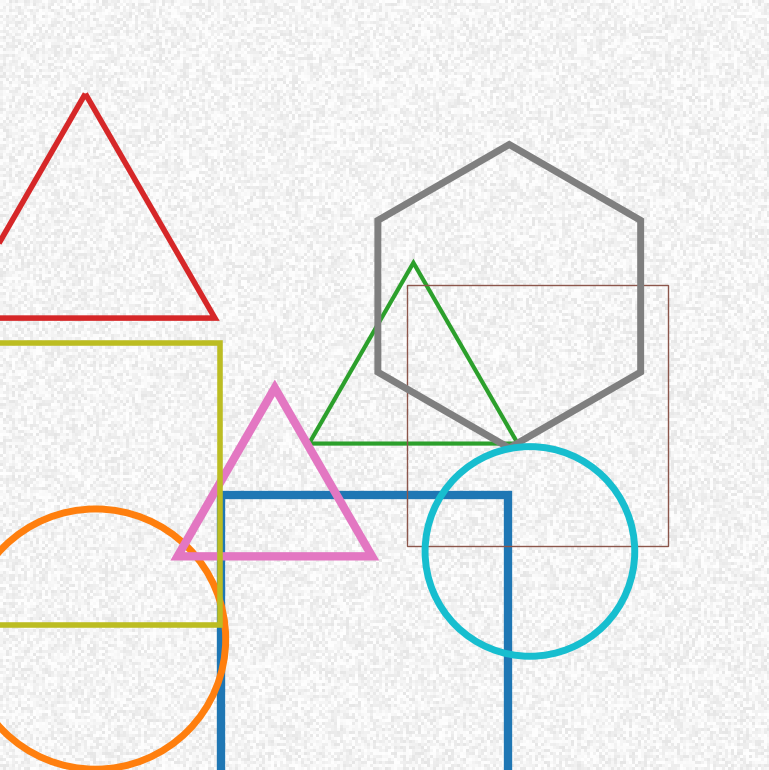[{"shape": "square", "thickness": 3, "radius": 0.93, "center": [0.473, 0.17]}, {"shape": "circle", "thickness": 2.5, "radius": 0.84, "center": [0.124, 0.17]}, {"shape": "triangle", "thickness": 1.5, "radius": 0.78, "center": [0.537, 0.502]}, {"shape": "triangle", "thickness": 2, "radius": 0.97, "center": [0.111, 0.684]}, {"shape": "square", "thickness": 0.5, "radius": 0.85, "center": [0.698, 0.461]}, {"shape": "triangle", "thickness": 3, "radius": 0.73, "center": [0.357, 0.35]}, {"shape": "hexagon", "thickness": 2.5, "radius": 0.99, "center": [0.661, 0.615]}, {"shape": "square", "thickness": 2, "radius": 0.92, "center": [0.103, 0.371]}, {"shape": "circle", "thickness": 2.5, "radius": 0.68, "center": [0.688, 0.284]}]